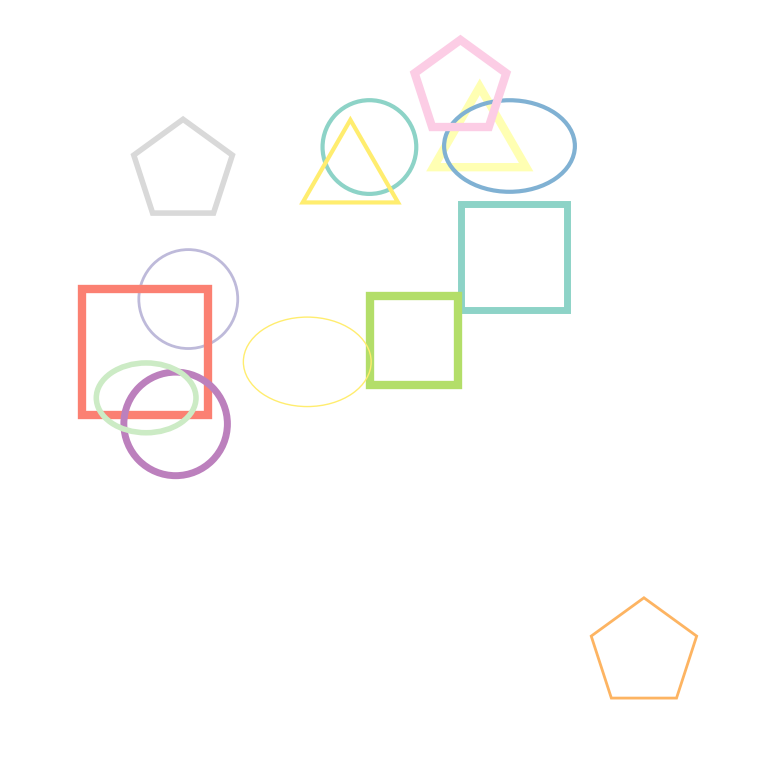[{"shape": "circle", "thickness": 1.5, "radius": 0.3, "center": [0.48, 0.809]}, {"shape": "square", "thickness": 2.5, "radius": 0.34, "center": [0.667, 0.666]}, {"shape": "triangle", "thickness": 3, "radius": 0.35, "center": [0.623, 0.818]}, {"shape": "circle", "thickness": 1, "radius": 0.32, "center": [0.245, 0.612]}, {"shape": "square", "thickness": 3, "radius": 0.41, "center": [0.189, 0.543]}, {"shape": "oval", "thickness": 1.5, "radius": 0.42, "center": [0.662, 0.81]}, {"shape": "pentagon", "thickness": 1, "radius": 0.36, "center": [0.836, 0.152]}, {"shape": "square", "thickness": 3, "radius": 0.29, "center": [0.537, 0.558]}, {"shape": "pentagon", "thickness": 3, "radius": 0.31, "center": [0.598, 0.886]}, {"shape": "pentagon", "thickness": 2, "radius": 0.34, "center": [0.238, 0.778]}, {"shape": "circle", "thickness": 2.5, "radius": 0.34, "center": [0.228, 0.449]}, {"shape": "oval", "thickness": 2, "radius": 0.32, "center": [0.19, 0.483]}, {"shape": "oval", "thickness": 0.5, "radius": 0.41, "center": [0.399, 0.53]}, {"shape": "triangle", "thickness": 1.5, "radius": 0.36, "center": [0.455, 0.773]}]